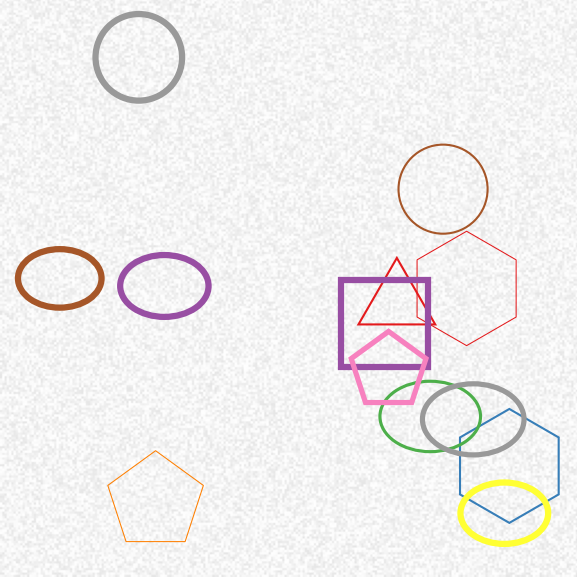[{"shape": "hexagon", "thickness": 0.5, "radius": 0.5, "center": [0.808, 0.5]}, {"shape": "triangle", "thickness": 1, "radius": 0.38, "center": [0.687, 0.476]}, {"shape": "hexagon", "thickness": 1, "radius": 0.49, "center": [0.882, 0.192]}, {"shape": "oval", "thickness": 1.5, "radius": 0.44, "center": [0.745, 0.278]}, {"shape": "square", "thickness": 3, "radius": 0.38, "center": [0.665, 0.44]}, {"shape": "oval", "thickness": 3, "radius": 0.38, "center": [0.285, 0.504]}, {"shape": "pentagon", "thickness": 0.5, "radius": 0.44, "center": [0.269, 0.132]}, {"shape": "oval", "thickness": 3, "radius": 0.38, "center": [0.873, 0.11]}, {"shape": "circle", "thickness": 1, "radius": 0.39, "center": [0.767, 0.672]}, {"shape": "oval", "thickness": 3, "radius": 0.36, "center": [0.103, 0.517]}, {"shape": "pentagon", "thickness": 2.5, "radius": 0.34, "center": [0.673, 0.357]}, {"shape": "oval", "thickness": 2.5, "radius": 0.44, "center": [0.819, 0.273]}, {"shape": "circle", "thickness": 3, "radius": 0.37, "center": [0.24, 0.9]}]